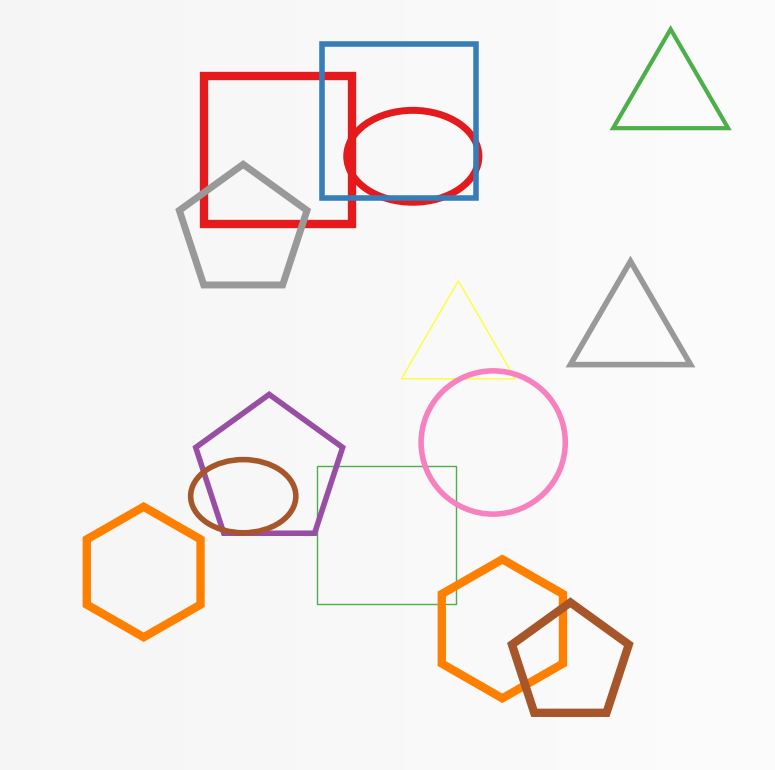[{"shape": "oval", "thickness": 2.5, "radius": 0.43, "center": [0.533, 0.797]}, {"shape": "square", "thickness": 3, "radius": 0.48, "center": [0.359, 0.805]}, {"shape": "square", "thickness": 2, "radius": 0.5, "center": [0.515, 0.843]}, {"shape": "triangle", "thickness": 1.5, "radius": 0.43, "center": [0.865, 0.876]}, {"shape": "square", "thickness": 0.5, "radius": 0.45, "center": [0.499, 0.305]}, {"shape": "pentagon", "thickness": 2, "radius": 0.5, "center": [0.347, 0.388]}, {"shape": "hexagon", "thickness": 3, "radius": 0.42, "center": [0.185, 0.257]}, {"shape": "hexagon", "thickness": 3, "radius": 0.45, "center": [0.648, 0.183]}, {"shape": "triangle", "thickness": 0.5, "radius": 0.42, "center": [0.591, 0.55]}, {"shape": "oval", "thickness": 2, "radius": 0.34, "center": [0.314, 0.356]}, {"shape": "pentagon", "thickness": 3, "radius": 0.4, "center": [0.736, 0.138]}, {"shape": "circle", "thickness": 2, "radius": 0.47, "center": [0.636, 0.425]}, {"shape": "pentagon", "thickness": 2.5, "radius": 0.43, "center": [0.314, 0.7]}, {"shape": "triangle", "thickness": 2, "radius": 0.45, "center": [0.814, 0.571]}]